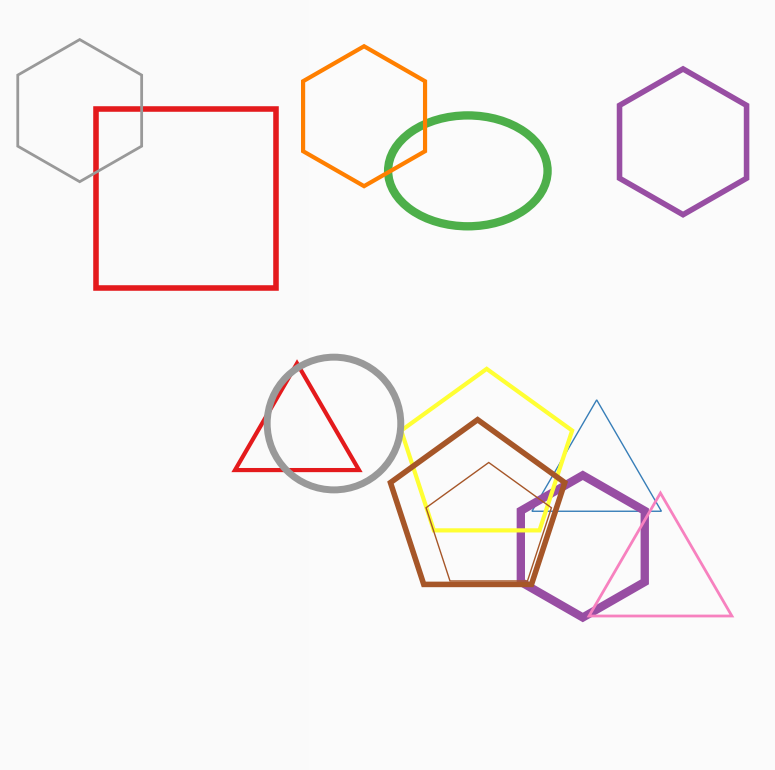[{"shape": "square", "thickness": 2, "radius": 0.58, "center": [0.24, 0.742]}, {"shape": "triangle", "thickness": 1.5, "radius": 0.46, "center": [0.383, 0.436]}, {"shape": "triangle", "thickness": 0.5, "radius": 0.48, "center": [0.77, 0.384]}, {"shape": "oval", "thickness": 3, "radius": 0.51, "center": [0.604, 0.778]}, {"shape": "hexagon", "thickness": 3, "radius": 0.46, "center": [0.752, 0.29]}, {"shape": "hexagon", "thickness": 2, "radius": 0.47, "center": [0.881, 0.816]}, {"shape": "hexagon", "thickness": 1.5, "radius": 0.45, "center": [0.47, 0.849]}, {"shape": "pentagon", "thickness": 1.5, "radius": 0.58, "center": [0.628, 0.405]}, {"shape": "pentagon", "thickness": 2, "radius": 0.59, "center": [0.616, 0.337]}, {"shape": "pentagon", "thickness": 0.5, "radius": 0.43, "center": [0.631, 0.314]}, {"shape": "triangle", "thickness": 1, "radius": 0.53, "center": [0.852, 0.253]}, {"shape": "hexagon", "thickness": 1, "radius": 0.46, "center": [0.103, 0.856]}, {"shape": "circle", "thickness": 2.5, "radius": 0.43, "center": [0.431, 0.45]}]